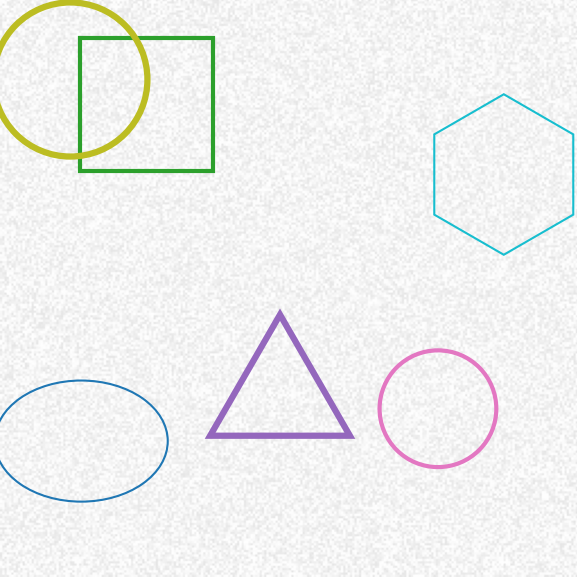[{"shape": "oval", "thickness": 1, "radius": 0.75, "center": [0.141, 0.235]}, {"shape": "square", "thickness": 2, "radius": 0.58, "center": [0.254, 0.818]}, {"shape": "triangle", "thickness": 3, "radius": 0.7, "center": [0.485, 0.314]}, {"shape": "circle", "thickness": 2, "radius": 0.51, "center": [0.758, 0.291]}, {"shape": "circle", "thickness": 3, "radius": 0.67, "center": [0.122, 0.861]}, {"shape": "hexagon", "thickness": 1, "radius": 0.69, "center": [0.872, 0.697]}]